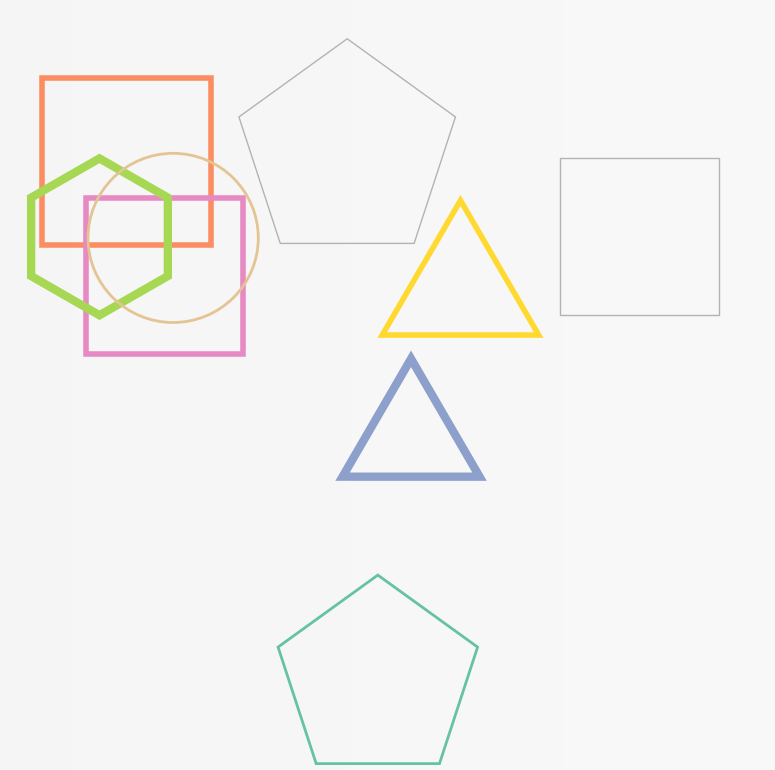[{"shape": "pentagon", "thickness": 1, "radius": 0.68, "center": [0.488, 0.118]}, {"shape": "square", "thickness": 2, "radius": 0.54, "center": [0.163, 0.79]}, {"shape": "triangle", "thickness": 3, "radius": 0.51, "center": [0.53, 0.432]}, {"shape": "square", "thickness": 2, "radius": 0.51, "center": [0.212, 0.642]}, {"shape": "hexagon", "thickness": 3, "radius": 0.51, "center": [0.128, 0.692]}, {"shape": "triangle", "thickness": 2, "radius": 0.58, "center": [0.594, 0.623]}, {"shape": "circle", "thickness": 1, "radius": 0.55, "center": [0.223, 0.691]}, {"shape": "pentagon", "thickness": 0.5, "radius": 0.73, "center": [0.448, 0.803]}, {"shape": "square", "thickness": 0.5, "radius": 0.51, "center": [0.825, 0.693]}]